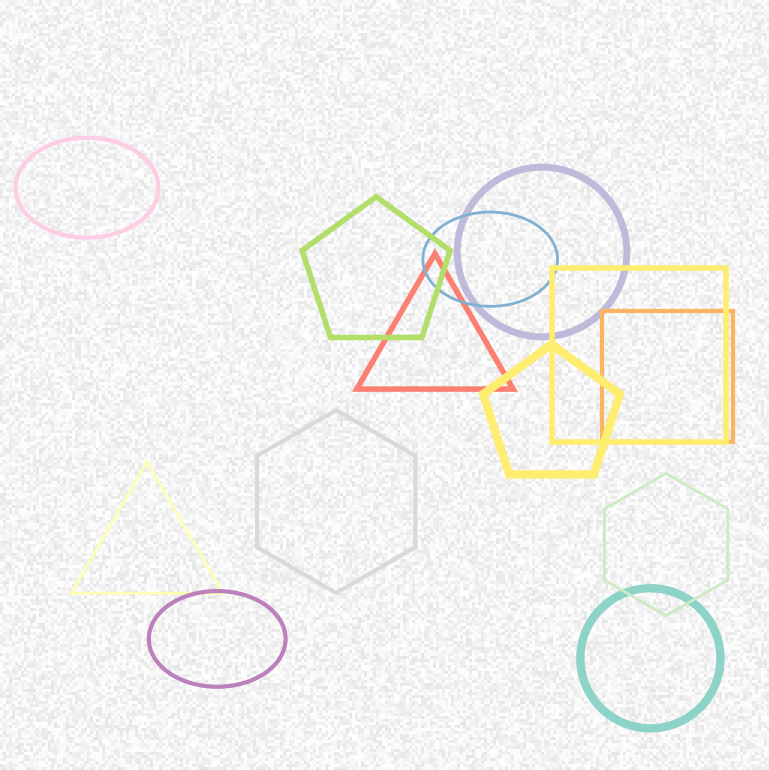[{"shape": "circle", "thickness": 3, "radius": 0.45, "center": [0.845, 0.145]}, {"shape": "triangle", "thickness": 1, "radius": 0.57, "center": [0.191, 0.286]}, {"shape": "circle", "thickness": 2.5, "radius": 0.55, "center": [0.704, 0.673]}, {"shape": "triangle", "thickness": 2, "radius": 0.59, "center": [0.565, 0.553]}, {"shape": "oval", "thickness": 1, "radius": 0.44, "center": [0.637, 0.663]}, {"shape": "square", "thickness": 1.5, "radius": 0.43, "center": [0.867, 0.511]}, {"shape": "pentagon", "thickness": 2, "radius": 0.51, "center": [0.489, 0.643]}, {"shape": "oval", "thickness": 1.5, "radius": 0.46, "center": [0.113, 0.756]}, {"shape": "hexagon", "thickness": 1.5, "radius": 0.59, "center": [0.437, 0.349]}, {"shape": "oval", "thickness": 1.5, "radius": 0.44, "center": [0.282, 0.17]}, {"shape": "hexagon", "thickness": 1, "radius": 0.46, "center": [0.865, 0.293]}, {"shape": "square", "thickness": 2, "radius": 0.56, "center": [0.83, 0.539]}, {"shape": "pentagon", "thickness": 3, "radius": 0.47, "center": [0.716, 0.459]}]